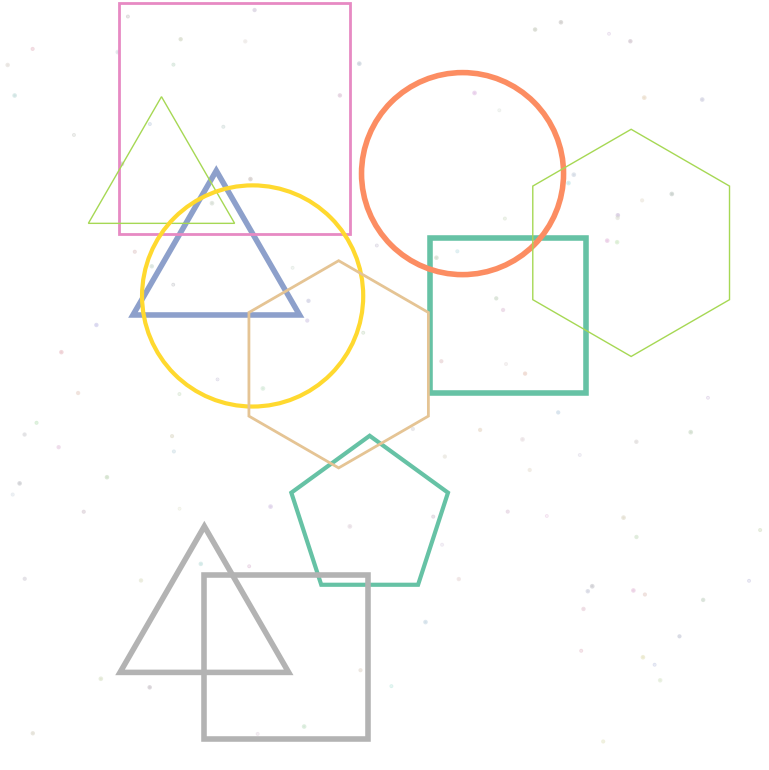[{"shape": "square", "thickness": 2, "radius": 0.51, "center": [0.66, 0.59]}, {"shape": "pentagon", "thickness": 1.5, "radius": 0.53, "center": [0.48, 0.327]}, {"shape": "circle", "thickness": 2, "radius": 0.66, "center": [0.601, 0.775]}, {"shape": "triangle", "thickness": 2, "radius": 0.62, "center": [0.281, 0.653]}, {"shape": "square", "thickness": 1, "radius": 0.75, "center": [0.304, 0.846]}, {"shape": "triangle", "thickness": 0.5, "radius": 0.55, "center": [0.21, 0.765]}, {"shape": "hexagon", "thickness": 0.5, "radius": 0.74, "center": [0.82, 0.685]}, {"shape": "circle", "thickness": 1.5, "radius": 0.72, "center": [0.328, 0.616]}, {"shape": "hexagon", "thickness": 1, "radius": 0.67, "center": [0.44, 0.527]}, {"shape": "square", "thickness": 2, "radius": 0.53, "center": [0.371, 0.147]}, {"shape": "triangle", "thickness": 2, "radius": 0.63, "center": [0.265, 0.19]}]